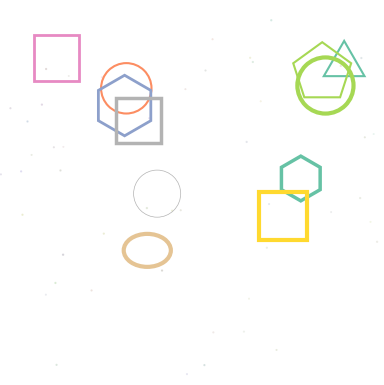[{"shape": "hexagon", "thickness": 2.5, "radius": 0.29, "center": [0.781, 0.536]}, {"shape": "triangle", "thickness": 1.5, "radius": 0.31, "center": [0.894, 0.833]}, {"shape": "circle", "thickness": 1.5, "radius": 0.33, "center": [0.328, 0.771]}, {"shape": "hexagon", "thickness": 2, "radius": 0.39, "center": [0.324, 0.726]}, {"shape": "square", "thickness": 2, "radius": 0.3, "center": [0.147, 0.849]}, {"shape": "circle", "thickness": 3, "radius": 0.36, "center": [0.845, 0.778]}, {"shape": "pentagon", "thickness": 1.5, "radius": 0.4, "center": [0.837, 0.811]}, {"shape": "square", "thickness": 3, "radius": 0.31, "center": [0.734, 0.439]}, {"shape": "oval", "thickness": 3, "radius": 0.31, "center": [0.383, 0.35]}, {"shape": "square", "thickness": 2.5, "radius": 0.29, "center": [0.36, 0.687]}, {"shape": "circle", "thickness": 0.5, "radius": 0.31, "center": [0.408, 0.497]}]